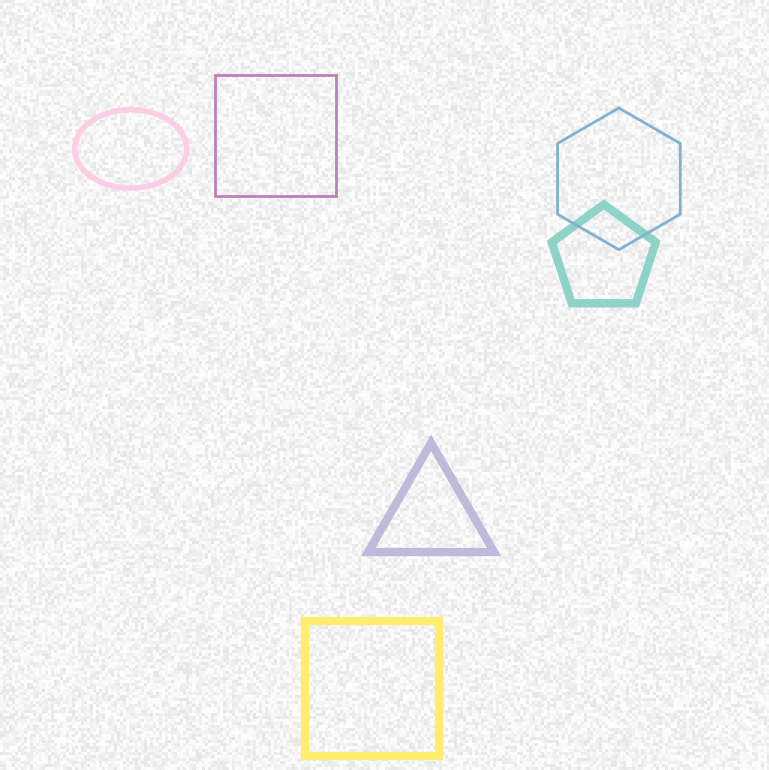[{"shape": "pentagon", "thickness": 3, "radius": 0.35, "center": [0.784, 0.664]}, {"shape": "triangle", "thickness": 3, "radius": 0.47, "center": [0.56, 0.33]}, {"shape": "hexagon", "thickness": 1, "radius": 0.46, "center": [0.804, 0.768]}, {"shape": "oval", "thickness": 2, "radius": 0.36, "center": [0.17, 0.807]}, {"shape": "square", "thickness": 1, "radius": 0.39, "center": [0.357, 0.825]}, {"shape": "square", "thickness": 3, "radius": 0.44, "center": [0.483, 0.106]}]